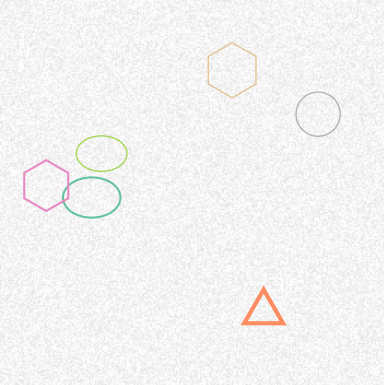[{"shape": "oval", "thickness": 1.5, "radius": 0.37, "center": [0.238, 0.487]}, {"shape": "triangle", "thickness": 3, "radius": 0.29, "center": [0.685, 0.19]}, {"shape": "hexagon", "thickness": 1.5, "radius": 0.33, "center": [0.12, 0.518]}, {"shape": "oval", "thickness": 1, "radius": 0.33, "center": [0.264, 0.601]}, {"shape": "hexagon", "thickness": 1, "radius": 0.36, "center": [0.603, 0.818]}, {"shape": "circle", "thickness": 1, "radius": 0.29, "center": [0.826, 0.704]}]